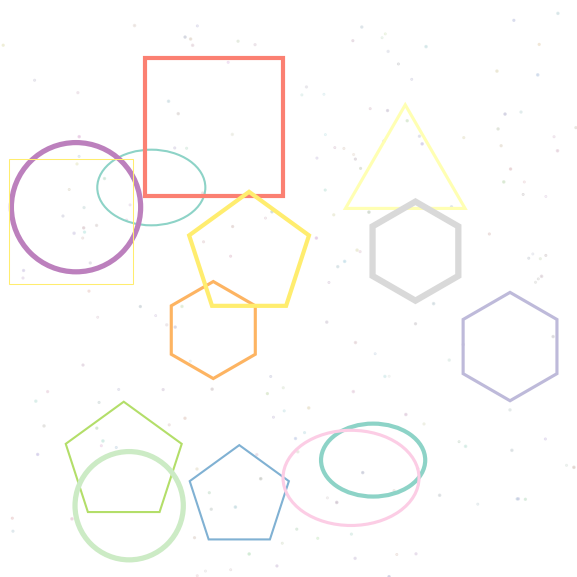[{"shape": "oval", "thickness": 2, "radius": 0.45, "center": [0.646, 0.202]}, {"shape": "oval", "thickness": 1, "radius": 0.47, "center": [0.262, 0.674]}, {"shape": "triangle", "thickness": 1.5, "radius": 0.6, "center": [0.702, 0.698]}, {"shape": "hexagon", "thickness": 1.5, "radius": 0.47, "center": [0.883, 0.399]}, {"shape": "square", "thickness": 2, "radius": 0.6, "center": [0.371, 0.779]}, {"shape": "pentagon", "thickness": 1, "radius": 0.45, "center": [0.414, 0.138]}, {"shape": "hexagon", "thickness": 1.5, "radius": 0.42, "center": [0.369, 0.428]}, {"shape": "pentagon", "thickness": 1, "radius": 0.53, "center": [0.214, 0.198]}, {"shape": "oval", "thickness": 1.5, "radius": 0.59, "center": [0.608, 0.172]}, {"shape": "hexagon", "thickness": 3, "radius": 0.43, "center": [0.719, 0.564]}, {"shape": "circle", "thickness": 2.5, "radius": 0.56, "center": [0.132, 0.64]}, {"shape": "circle", "thickness": 2.5, "radius": 0.47, "center": [0.224, 0.123]}, {"shape": "pentagon", "thickness": 2, "radius": 0.55, "center": [0.431, 0.558]}, {"shape": "square", "thickness": 0.5, "radius": 0.54, "center": [0.123, 0.616]}]